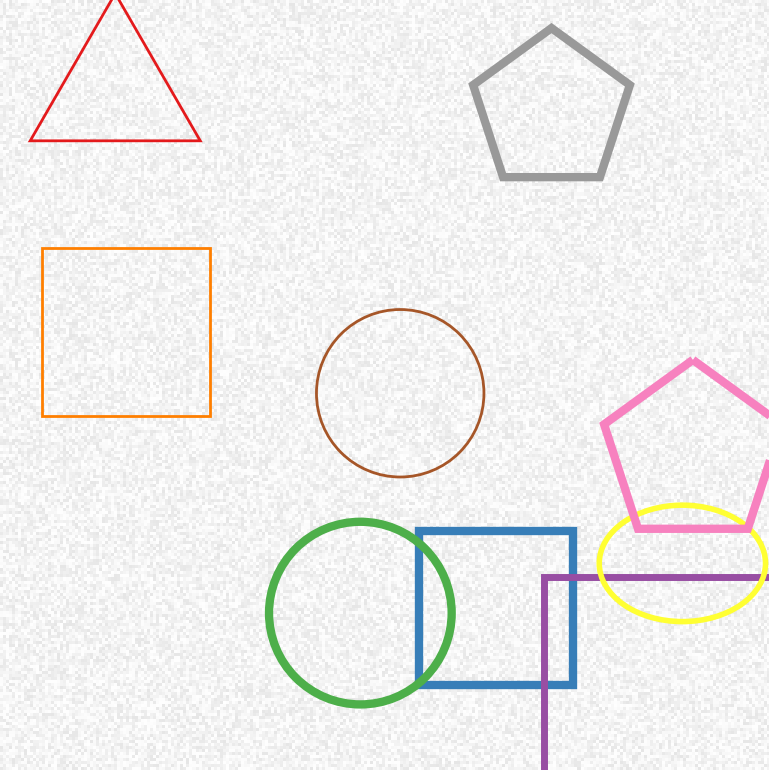[{"shape": "triangle", "thickness": 1, "radius": 0.64, "center": [0.15, 0.881]}, {"shape": "square", "thickness": 3, "radius": 0.5, "center": [0.644, 0.211]}, {"shape": "circle", "thickness": 3, "radius": 0.59, "center": [0.468, 0.204]}, {"shape": "square", "thickness": 2.5, "radius": 0.74, "center": [0.854, 0.103]}, {"shape": "square", "thickness": 1, "radius": 0.55, "center": [0.164, 0.569]}, {"shape": "oval", "thickness": 2, "radius": 0.54, "center": [0.886, 0.268]}, {"shape": "circle", "thickness": 1, "radius": 0.54, "center": [0.52, 0.489]}, {"shape": "pentagon", "thickness": 3, "radius": 0.61, "center": [0.9, 0.411]}, {"shape": "pentagon", "thickness": 3, "radius": 0.54, "center": [0.716, 0.857]}]